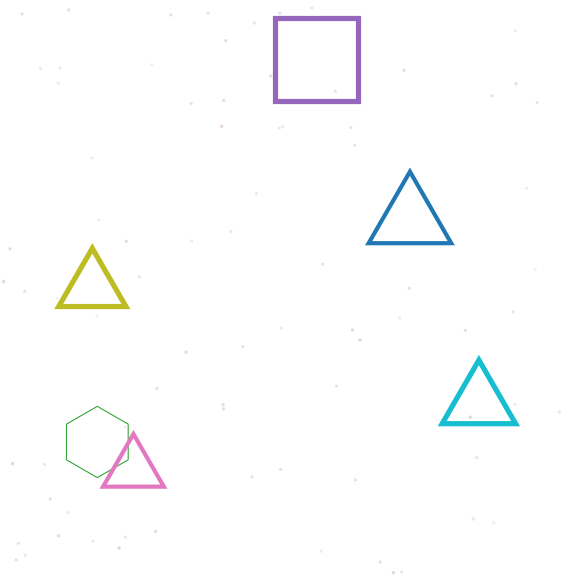[{"shape": "triangle", "thickness": 2, "radius": 0.41, "center": [0.71, 0.619]}, {"shape": "hexagon", "thickness": 0.5, "radius": 0.31, "center": [0.169, 0.234]}, {"shape": "square", "thickness": 2.5, "radius": 0.36, "center": [0.548, 0.896]}, {"shape": "triangle", "thickness": 2, "radius": 0.3, "center": [0.231, 0.187]}, {"shape": "triangle", "thickness": 2.5, "radius": 0.34, "center": [0.16, 0.502]}, {"shape": "triangle", "thickness": 2.5, "radius": 0.37, "center": [0.829, 0.302]}]